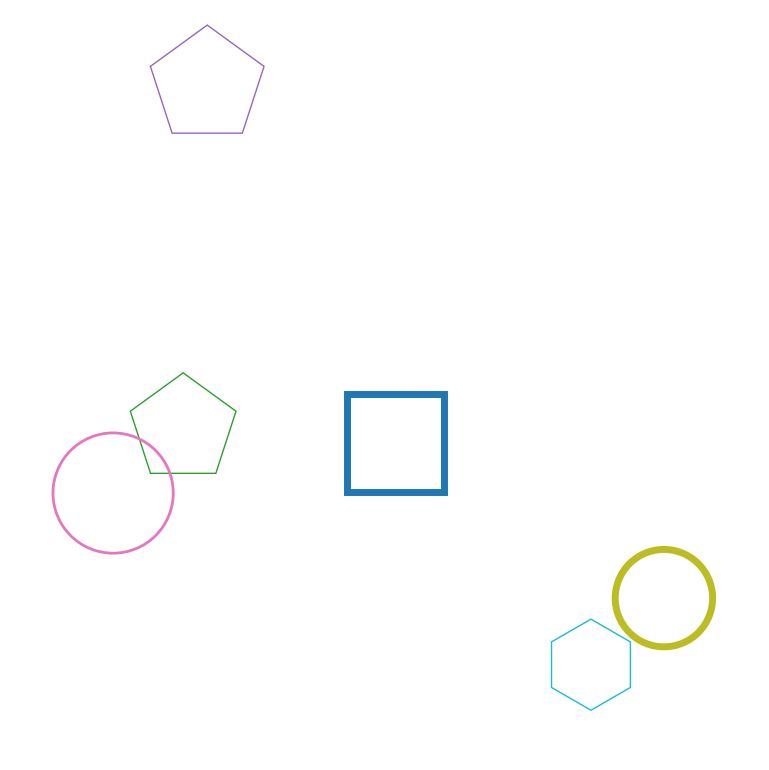[{"shape": "square", "thickness": 2.5, "radius": 0.32, "center": [0.514, 0.425]}, {"shape": "pentagon", "thickness": 0.5, "radius": 0.36, "center": [0.238, 0.444]}, {"shape": "pentagon", "thickness": 0.5, "radius": 0.39, "center": [0.269, 0.89]}, {"shape": "circle", "thickness": 1, "radius": 0.39, "center": [0.147, 0.36]}, {"shape": "circle", "thickness": 2.5, "radius": 0.32, "center": [0.862, 0.223]}, {"shape": "hexagon", "thickness": 0.5, "radius": 0.3, "center": [0.767, 0.137]}]